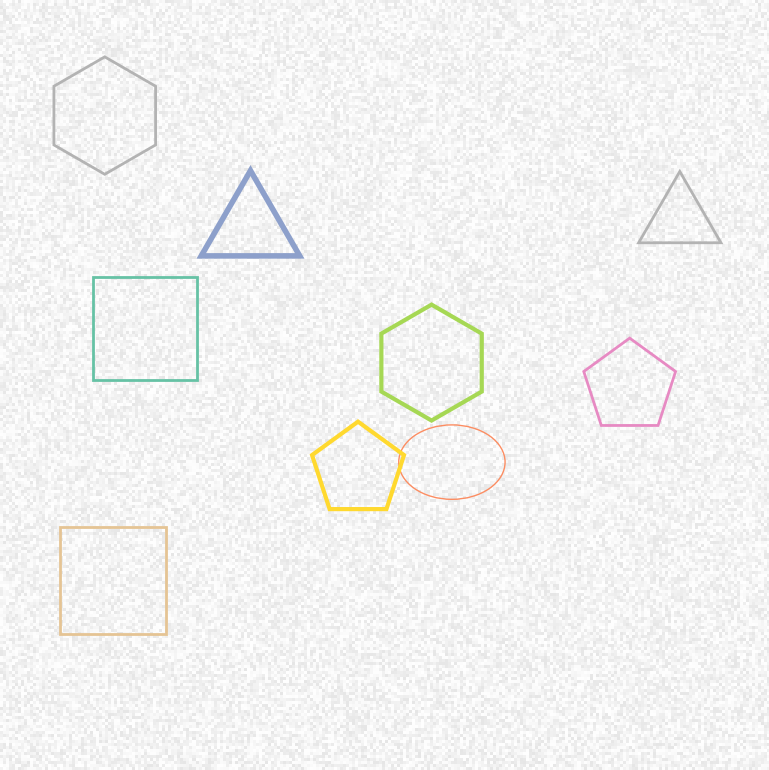[{"shape": "square", "thickness": 1, "radius": 0.34, "center": [0.188, 0.573]}, {"shape": "oval", "thickness": 0.5, "radius": 0.35, "center": [0.587, 0.4]}, {"shape": "triangle", "thickness": 2, "radius": 0.37, "center": [0.325, 0.705]}, {"shape": "pentagon", "thickness": 1, "radius": 0.31, "center": [0.818, 0.498]}, {"shape": "hexagon", "thickness": 1.5, "radius": 0.38, "center": [0.56, 0.529]}, {"shape": "pentagon", "thickness": 1.5, "radius": 0.31, "center": [0.465, 0.39]}, {"shape": "square", "thickness": 1, "radius": 0.34, "center": [0.147, 0.246]}, {"shape": "hexagon", "thickness": 1, "radius": 0.38, "center": [0.136, 0.85]}, {"shape": "triangle", "thickness": 1, "radius": 0.31, "center": [0.883, 0.716]}]